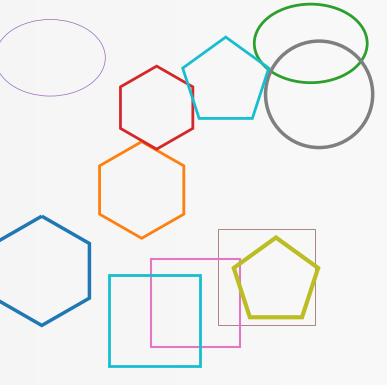[{"shape": "hexagon", "thickness": 2.5, "radius": 0.71, "center": [0.108, 0.297]}, {"shape": "hexagon", "thickness": 2, "radius": 0.63, "center": [0.366, 0.507]}, {"shape": "oval", "thickness": 2, "radius": 0.73, "center": [0.802, 0.887]}, {"shape": "hexagon", "thickness": 2, "radius": 0.54, "center": [0.404, 0.72]}, {"shape": "oval", "thickness": 0.5, "radius": 0.71, "center": [0.13, 0.85]}, {"shape": "square", "thickness": 0.5, "radius": 0.63, "center": [0.688, 0.281]}, {"shape": "square", "thickness": 1.5, "radius": 0.57, "center": [0.504, 0.212]}, {"shape": "circle", "thickness": 2.5, "radius": 0.69, "center": [0.824, 0.755]}, {"shape": "pentagon", "thickness": 3, "radius": 0.57, "center": [0.712, 0.269]}, {"shape": "square", "thickness": 2, "radius": 0.59, "center": [0.399, 0.167]}, {"shape": "pentagon", "thickness": 2, "radius": 0.58, "center": [0.583, 0.787]}]